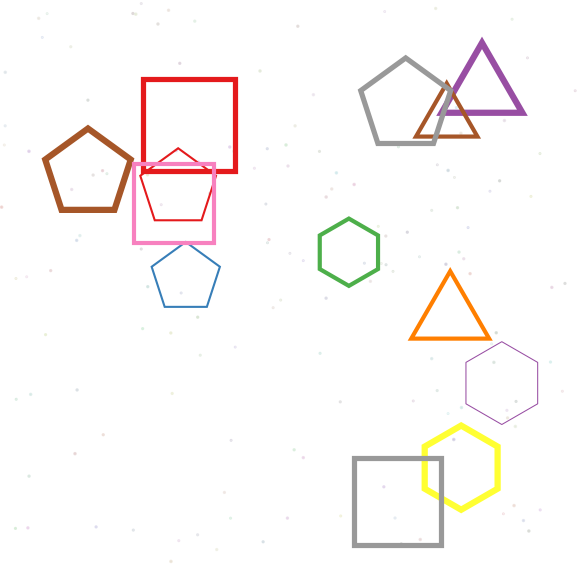[{"shape": "pentagon", "thickness": 1, "radius": 0.34, "center": [0.308, 0.673]}, {"shape": "square", "thickness": 2.5, "radius": 0.4, "center": [0.327, 0.783]}, {"shape": "pentagon", "thickness": 1, "radius": 0.31, "center": [0.322, 0.518]}, {"shape": "hexagon", "thickness": 2, "radius": 0.29, "center": [0.604, 0.562]}, {"shape": "triangle", "thickness": 3, "radius": 0.4, "center": [0.835, 0.844]}, {"shape": "hexagon", "thickness": 0.5, "radius": 0.36, "center": [0.869, 0.336]}, {"shape": "triangle", "thickness": 2, "radius": 0.39, "center": [0.78, 0.452]}, {"shape": "hexagon", "thickness": 3, "radius": 0.36, "center": [0.799, 0.189]}, {"shape": "pentagon", "thickness": 3, "radius": 0.39, "center": [0.152, 0.699]}, {"shape": "triangle", "thickness": 2, "radius": 0.31, "center": [0.774, 0.793]}, {"shape": "square", "thickness": 2, "radius": 0.35, "center": [0.301, 0.647]}, {"shape": "square", "thickness": 2.5, "radius": 0.37, "center": [0.688, 0.13]}, {"shape": "pentagon", "thickness": 2.5, "radius": 0.41, "center": [0.703, 0.817]}]